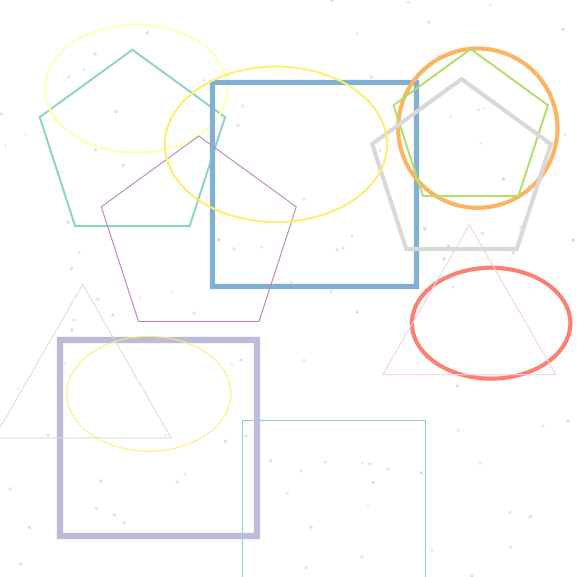[{"shape": "pentagon", "thickness": 1, "radius": 0.84, "center": [0.229, 0.744]}, {"shape": "square", "thickness": 0.5, "radius": 0.79, "center": [0.577, 0.113]}, {"shape": "oval", "thickness": 1, "radius": 0.79, "center": [0.236, 0.846]}, {"shape": "square", "thickness": 3, "radius": 0.85, "center": [0.274, 0.241]}, {"shape": "oval", "thickness": 2, "radius": 0.69, "center": [0.85, 0.439]}, {"shape": "square", "thickness": 2.5, "radius": 0.88, "center": [0.544, 0.68]}, {"shape": "circle", "thickness": 2, "radius": 0.69, "center": [0.827, 0.777]}, {"shape": "pentagon", "thickness": 1, "radius": 0.7, "center": [0.815, 0.774]}, {"shape": "triangle", "thickness": 0.5, "radius": 0.86, "center": [0.813, 0.437]}, {"shape": "pentagon", "thickness": 2, "radius": 0.81, "center": [0.799, 0.7]}, {"shape": "pentagon", "thickness": 0.5, "radius": 0.89, "center": [0.344, 0.586]}, {"shape": "triangle", "thickness": 0.5, "radius": 0.89, "center": [0.143, 0.329]}, {"shape": "oval", "thickness": 1, "radius": 0.96, "center": [0.478, 0.749]}, {"shape": "oval", "thickness": 0.5, "radius": 0.71, "center": [0.258, 0.317]}]